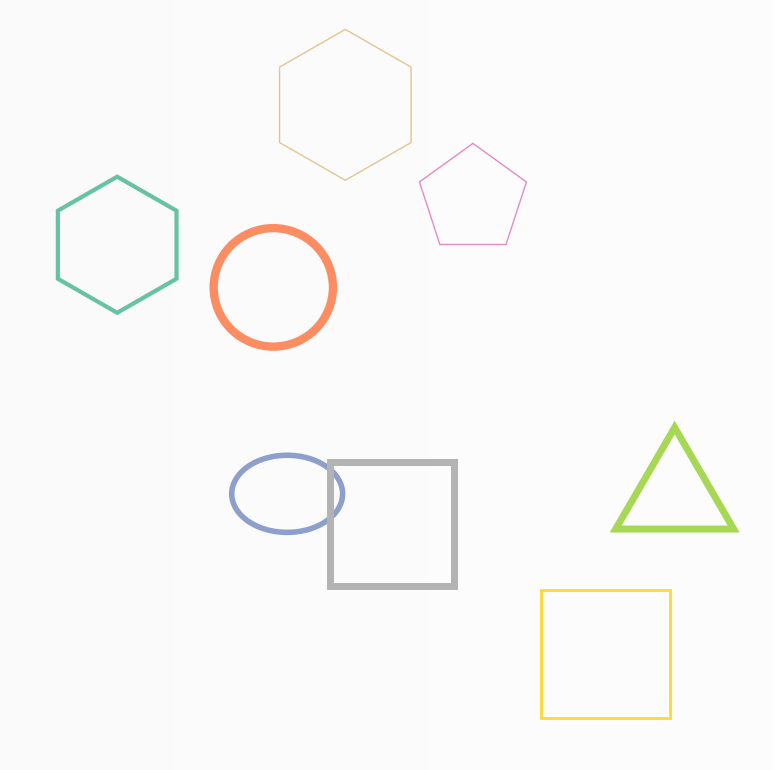[{"shape": "hexagon", "thickness": 1.5, "radius": 0.44, "center": [0.151, 0.682]}, {"shape": "circle", "thickness": 3, "radius": 0.38, "center": [0.353, 0.627]}, {"shape": "oval", "thickness": 2, "radius": 0.36, "center": [0.371, 0.359]}, {"shape": "pentagon", "thickness": 0.5, "radius": 0.36, "center": [0.61, 0.741]}, {"shape": "triangle", "thickness": 2.5, "radius": 0.44, "center": [0.871, 0.357]}, {"shape": "square", "thickness": 1, "radius": 0.42, "center": [0.782, 0.15]}, {"shape": "hexagon", "thickness": 0.5, "radius": 0.49, "center": [0.446, 0.864]}, {"shape": "square", "thickness": 2.5, "radius": 0.4, "center": [0.506, 0.319]}]